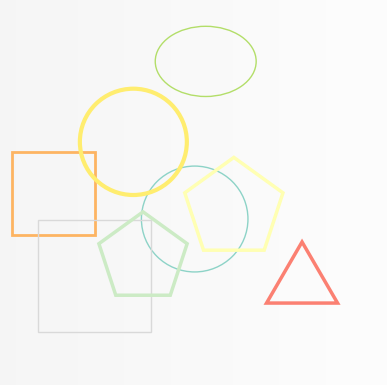[{"shape": "circle", "thickness": 1, "radius": 0.69, "center": [0.502, 0.431]}, {"shape": "pentagon", "thickness": 2.5, "radius": 0.67, "center": [0.603, 0.458]}, {"shape": "triangle", "thickness": 2.5, "radius": 0.53, "center": [0.779, 0.266]}, {"shape": "square", "thickness": 2, "radius": 0.54, "center": [0.139, 0.497]}, {"shape": "oval", "thickness": 1, "radius": 0.65, "center": [0.531, 0.841]}, {"shape": "square", "thickness": 1, "radius": 0.73, "center": [0.245, 0.282]}, {"shape": "pentagon", "thickness": 2.5, "radius": 0.6, "center": [0.369, 0.33]}, {"shape": "circle", "thickness": 3, "radius": 0.69, "center": [0.344, 0.632]}]